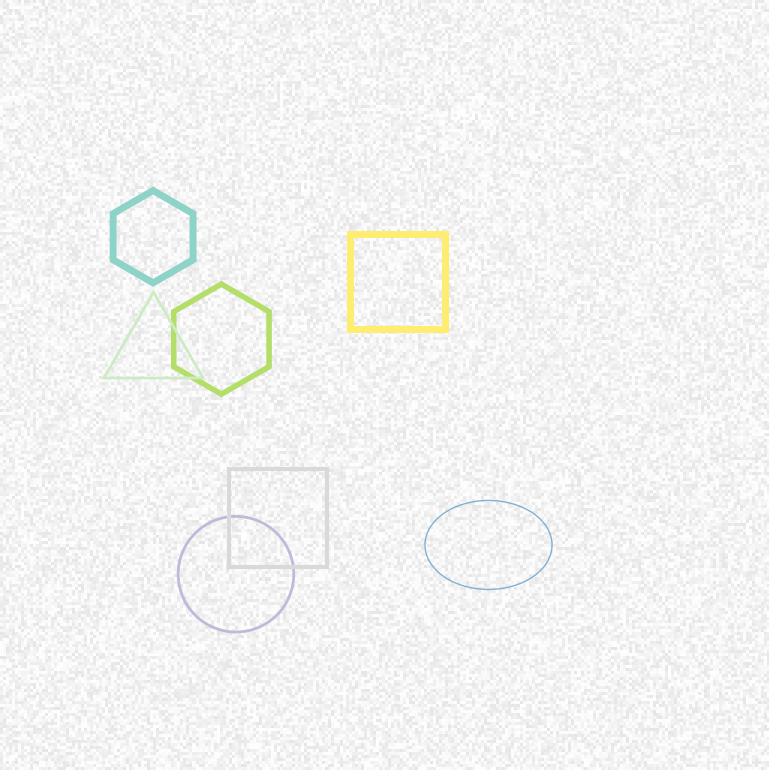[{"shape": "hexagon", "thickness": 2.5, "radius": 0.3, "center": [0.199, 0.693]}, {"shape": "circle", "thickness": 1, "radius": 0.38, "center": [0.306, 0.254]}, {"shape": "oval", "thickness": 0.5, "radius": 0.41, "center": [0.634, 0.292]}, {"shape": "hexagon", "thickness": 2, "radius": 0.36, "center": [0.288, 0.56]}, {"shape": "square", "thickness": 1.5, "radius": 0.32, "center": [0.361, 0.327]}, {"shape": "triangle", "thickness": 1, "radius": 0.37, "center": [0.199, 0.546]}, {"shape": "square", "thickness": 2.5, "radius": 0.31, "center": [0.516, 0.634]}]